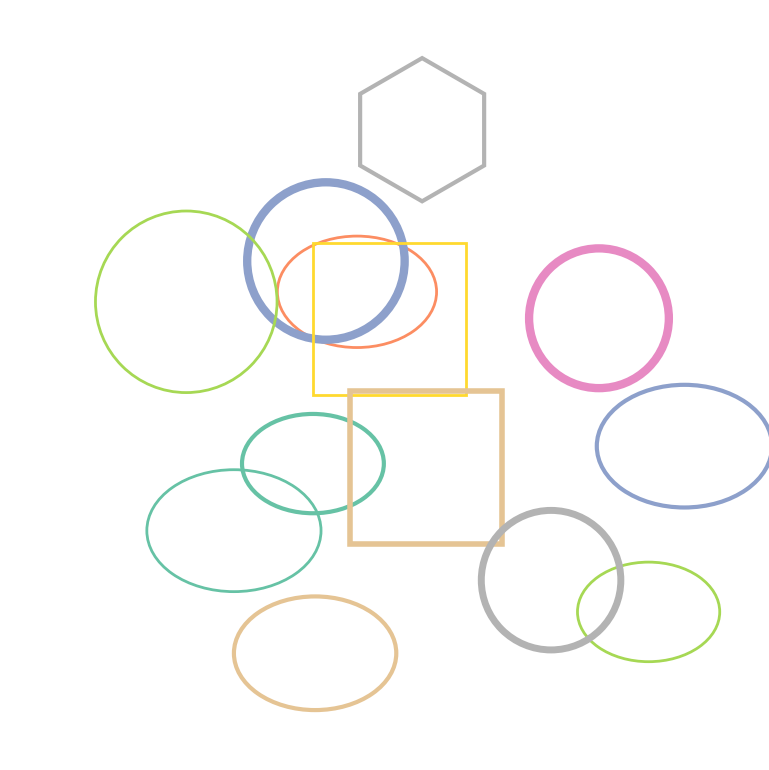[{"shape": "oval", "thickness": 1, "radius": 0.57, "center": [0.304, 0.311]}, {"shape": "oval", "thickness": 1.5, "radius": 0.46, "center": [0.406, 0.398]}, {"shape": "oval", "thickness": 1, "radius": 0.52, "center": [0.464, 0.621]}, {"shape": "oval", "thickness": 1.5, "radius": 0.57, "center": [0.889, 0.421]}, {"shape": "circle", "thickness": 3, "radius": 0.51, "center": [0.423, 0.661]}, {"shape": "circle", "thickness": 3, "radius": 0.45, "center": [0.778, 0.587]}, {"shape": "circle", "thickness": 1, "radius": 0.59, "center": [0.242, 0.608]}, {"shape": "oval", "thickness": 1, "radius": 0.46, "center": [0.842, 0.205]}, {"shape": "square", "thickness": 1, "radius": 0.5, "center": [0.506, 0.586]}, {"shape": "square", "thickness": 2, "radius": 0.5, "center": [0.553, 0.392]}, {"shape": "oval", "thickness": 1.5, "radius": 0.53, "center": [0.409, 0.152]}, {"shape": "hexagon", "thickness": 1.5, "radius": 0.46, "center": [0.548, 0.832]}, {"shape": "circle", "thickness": 2.5, "radius": 0.45, "center": [0.716, 0.247]}]